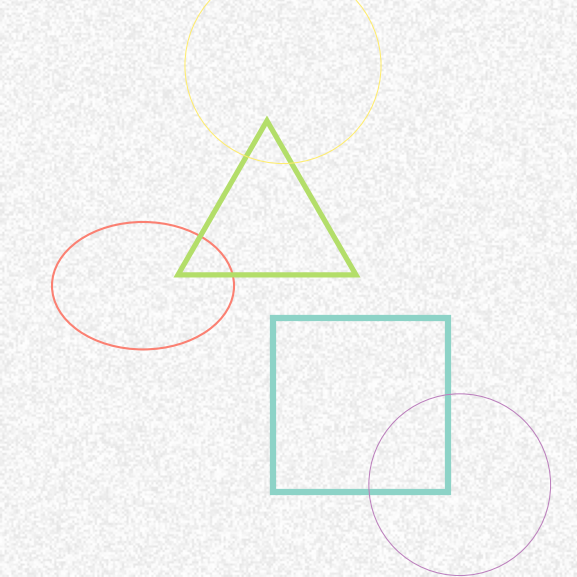[{"shape": "square", "thickness": 3, "radius": 0.75, "center": [0.624, 0.298]}, {"shape": "oval", "thickness": 1, "radius": 0.79, "center": [0.248, 0.504]}, {"shape": "triangle", "thickness": 2.5, "radius": 0.89, "center": [0.462, 0.612]}, {"shape": "circle", "thickness": 0.5, "radius": 0.79, "center": [0.796, 0.16]}, {"shape": "circle", "thickness": 0.5, "radius": 0.85, "center": [0.49, 0.886]}]